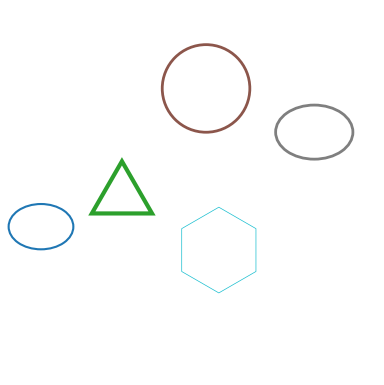[{"shape": "oval", "thickness": 1.5, "radius": 0.42, "center": [0.106, 0.411]}, {"shape": "triangle", "thickness": 3, "radius": 0.45, "center": [0.317, 0.491]}, {"shape": "circle", "thickness": 2, "radius": 0.57, "center": [0.535, 0.77]}, {"shape": "oval", "thickness": 2, "radius": 0.5, "center": [0.816, 0.657]}, {"shape": "hexagon", "thickness": 0.5, "radius": 0.56, "center": [0.568, 0.35]}]